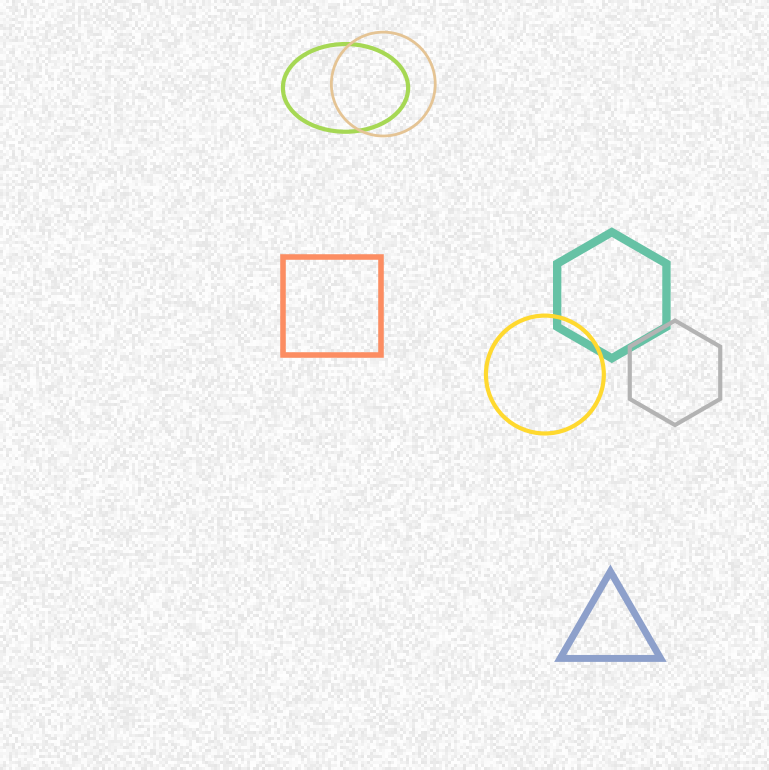[{"shape": "hexagon", "thickness": 3, "radius": 0.41, "center": [0.795, 0.617]}, {"shape": "square", "thickness": 2, "radius": 0.32, "center": [0.431, 0.603]}, {"shape": "triangle", "thickness": 2.5, "radius": 0.38, "center": [0.793, 0.183]}, {"shape": "oval", "thickness": 1.5, "radius": 0.41, "center": [0.449, 0.886]}, {"shape": "circle", "thickness": 1.5, "radius": 0.38, "center": [0.708, 0.514]}, {"shape": "circle", "thickness": 1, "radius": 0.34, "center": [0.498, 0.891]}, {"shape": "hexagon", "thickness": 1.5, "radius": 0.34, "center": [0.877, 0.516]}]